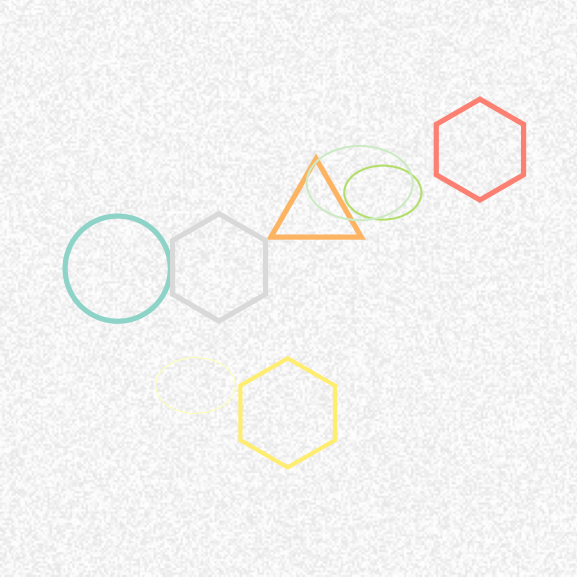[{"shape": "circle", "thickness": 2.5, "radius": 0.46, "center": [0.204, 0.534]}, {"shape": "oval", "thickness": 0.5, "radius": 0.34, "center": [0.338, 0.332]}, {"shape": "hexagon", "thickness": 2.5, "radius": 0.44, "center": [0.831, 0.74]}, {"shape": "triangle", "thickness": 2.5, "radius": 0.45, "center": [0.547, 0.634]}, {"shape": "oval", "thickness": 1, "radius": 0.33, "center": [0.663, 0.666]}, {"shape": "hexagon", "thickness": 2.5, "radius": 0.46, "center": [0.379, 0.536]}, {"shape": "oval", "thickness": 1, "radius": 0.46, "center": [0.623, 0.682]}, {"shape": "hexagon", "thickness": 2, "radius": 0.47, "center": [0.498, 0.284]}]